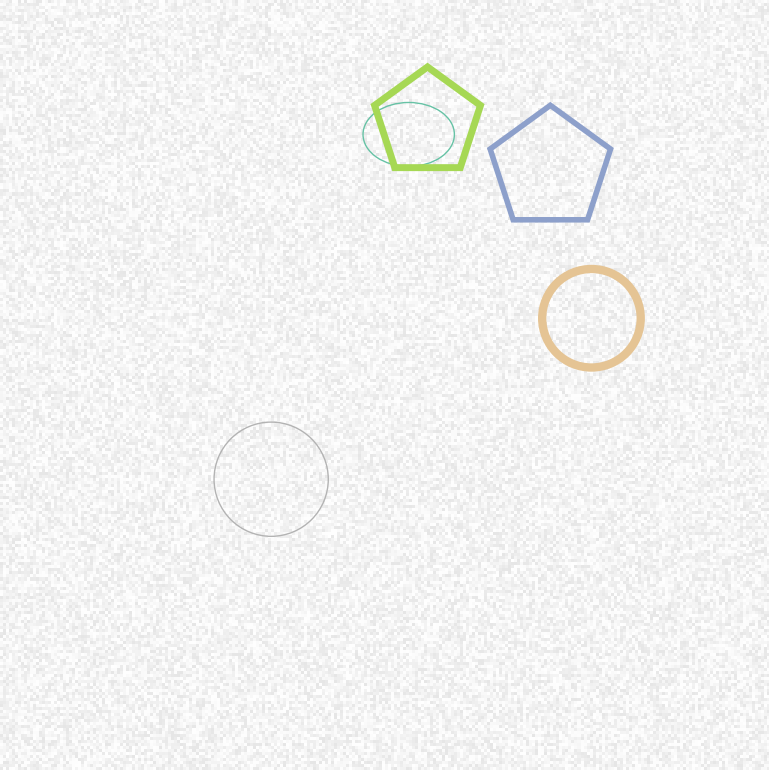[{"shape": "oval", "thickness": 0.5, "radius": 0.3, "center": [0.531, 0.825]}, {"shape": "pentagon", "thickness": 2, "radius": 0.41, "center": [0.715, 0.781]}, {"shape": "pentagon", "thickness": 2.5, "radius": 0.36, "center": [0.555, 0.841]}, {"shape": "circle", "thickness": 3, "radius": 0.32, "center": [0.768, 0.587]}, {"shape": "circle", "thickness": 0.5, "radius": 0.37, "center": [0.352, 0.378]}]